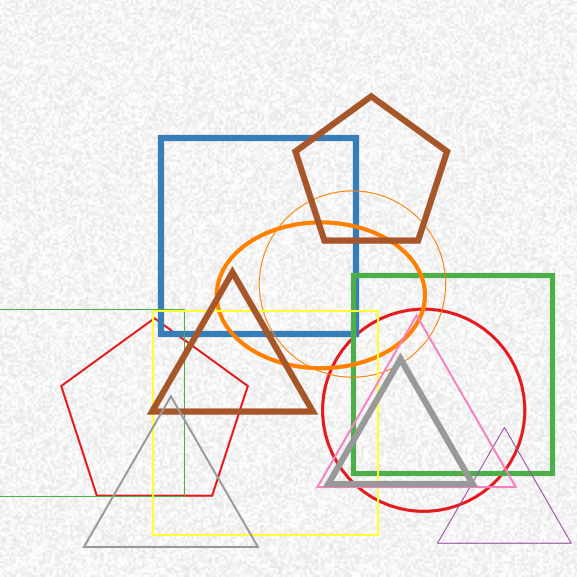[{"shape": "pentagon", "thickness": 1, "radius": 0.85, "center": [0.268, 0.278]}, {"shape": "circle", "thickness": 1.5, "radius": 0.88, "center": [0.734, 0.289]}, {"shape": "square", "thickness": 3, "radius": 0.85, "center": [0.448, 0.59]}, {"shape": "square", "thickness": 2.5, "radius": 0.86, "center": [0.783, 0.352]}, {"shape": "square", "thickness": 0.5, "radius": 0.81, "center": [0.156, 0.302]}, {"shape": "triangle", "thickness": 0.5, "radius": 0.67, "center": [0.873, 0.125]}, {"shape": "oval", "thickness": 2, "radius": 0.9, "center": [0.556, 0.488]}, {"shape": "circle", "thickness": 0.5, "radius": 0.81, "center": [0.61, 0.507]}, {"shape": "square", "thickness": 1, "radius": 0.97, "center": [0.46, 0.267]}, {"shape": "triangle", "thickness": 3, "radius": 0.8, "center": [0.403, 0.367]}, {"shape": "pentagon", "thickness": 3, "radius": 0.69, "center": [0.643, 0.694]}, {"shape": "triangle", "thickness": 1, "radius": 0.99, "center": [0.721, 0.255]}, {"shape": "triangle", "thickness": 1, "radius": 0.87, "center": [0.296, 0.139]}, {"shape": "triangle", "thickness": 3, "radius": 0.72, "center": [0.694, 0.233]}]